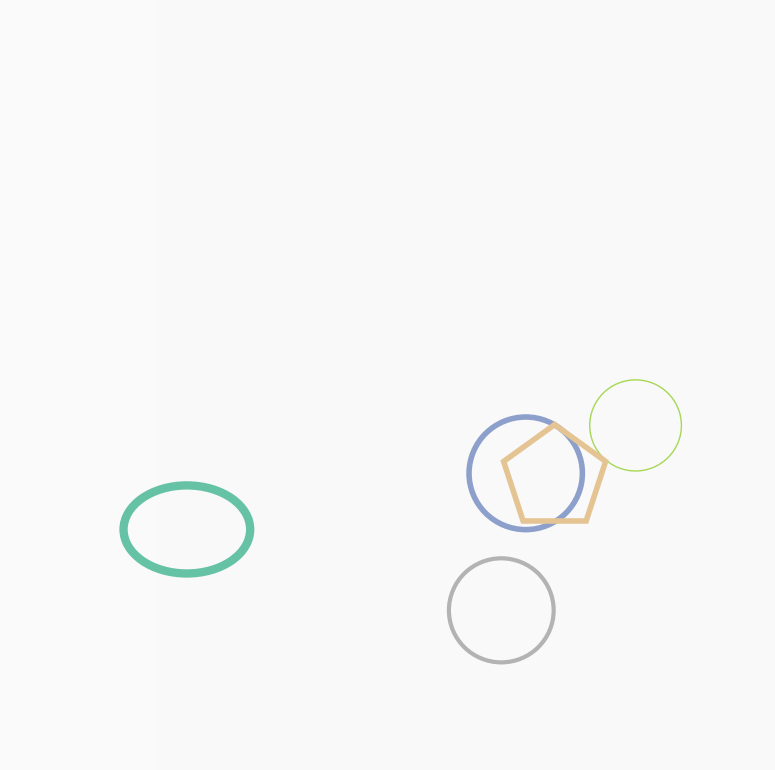[{"shape": "oval", "thickness": 3, "radius": 0.41, "center": [0.241, 0.312]}, {"shape": "circle", "thickness": 2, "radius": 0.37, "center": [0.678, 0.385]}, {"shape": "circle", "thickness": 0.5, "radius": 0.3, "center": [0.82, 0.448]}, {"shape": "pentagon", "thickness": 2, "radius": 0.35, "center": [0.716, 0.379]}, {"shape": "circle", "thickness": 1.5, "radius": 0.34, "center": [0.647, 0.207]}]